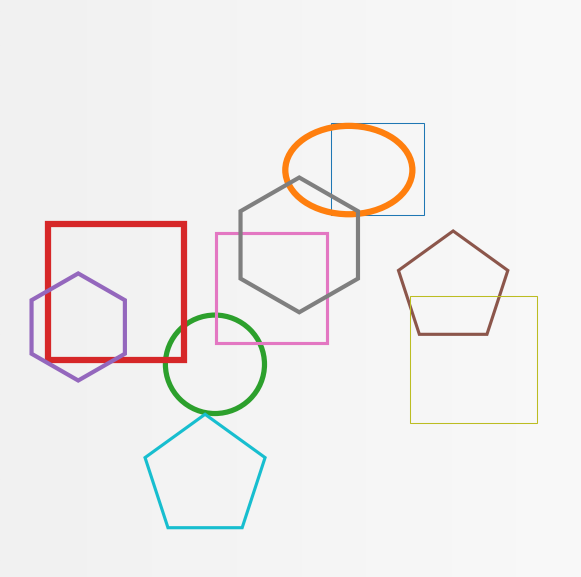[{"shape": "square", "thickness": 0.5, "radius": 0.4, "center": [0.65, 0.707]}, {"shape": "oval", "thickness": 3, "radius": 0.55, "center": [0.6, 0.705]}, {"shape": "circle", "thickness": 2.5, "radius": 0.43, "center": [0.37, 0.368]}, {"shape": "square", "thickness": 3, "radius": 0.58, "center": [0.2, 0.494]}, {"shape": "hexagon", "thickness": 2, "radius": 0.46, "center": [0.135, 0.433]}, {"shape": "pentagon", "thickness": 1.5, "radius": 0.49, "center": [0.78, 0.5]}, {"shape": "square", "thickness": 1.5, "radius": 0.48, "center": [0.467, 0.5]}, {"shape": "hexagon", "thickness": 2, "radius": 0.58, "center": [0.515, 0.575]}, {"shape": "square", "thickness": 0.5, "radius": 0.55, "center": [0.814, 0.376]}, {"shape": "pentagon", "thickness": 1.5, "radius": 0.54, "center": [0.353, 0.173]}]